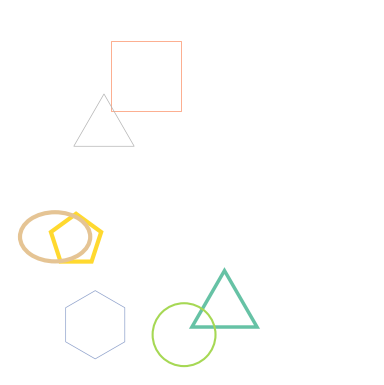[{"shape": "triangle", "thickness": 2.5, "radius": 0.49, "center": [0.583, 0.199]}, {"shape": "square", "thickness": 0.5, "radius": 0.46, "center": [0.38, 0.803]}, {"shape": "hexagon", "thickness": 0.5, "radius": 0.44, "center": [0.247, 0.156]}, {"shape": "circle", "thickness": 1.5, "radius": 0.41, "center": [0.478, 0.131]}, {"shape": "pentagon", "thickness": 3, "radius": 0.34, "center": [0.198, 0.376]}, {"shape": "oval", "thickness": 3, "radius": 0.46, "center": [0.143, 0.385]}, {"shape": "triangle", "thickness": 0.5, "radius": 0.45, "center": [0.27, 0.665]}]